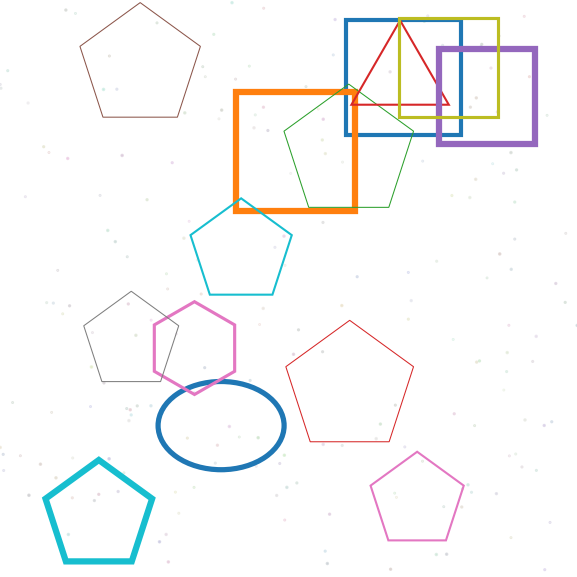[{"shape": "oval", "thickness": 2.5, "radius": 0.55, "center": [0.383, 0.262]}, {"shape": "square", "thickness": 2, "radius": 0.5, "center": [0.699, 0.865]}, {"shape": "square", "thickness": 3, "radius": 0.51, "center": [0.512, 0.737]}, {"shape": "pentagon", "thickness": 0.5, "radius": 0.59, "center": [0.604, 0.736]}, {"shape": "triangle", "thickness": 1, "radius": 0.49, "center": [0.693, 0.866]}, {"shape": "pentagon", "thickness": 0.5, "radius": 0.58, "center": [0.606, 0.328]}, {"shape": "square", "thickness": 3, "radius": 0.41, "center": [0.843, 0.832]}, {"shape": "pentagon", "thickness": 0.5, "radius": 0.55, "center": [0.243, 0.885]}, {"shape": "hexagon", "thickness": 1.5, "radius": 0.4, "center": [0.337, 0.396]}, {"shape": "pentagon", "thickness": 1, "radius": 0.42, "center": [0.722, 0.132]}, {"shape": "pentagon", "thickness": 0.5, "radius": 0.43, "center": [0.227, 0.408]}, {"shape": "square", "thickness": 1.5, "radius": 0.43, "center": [0.777, 0.882]}, {"shape": "pentagon", "thickness": 3, "radius": 0.49, "center": [0.171, 0.106]}, {"shape": "pentagon", "thickness": 1, "radius": 0.46, "center": [0.418, 0.563]}]